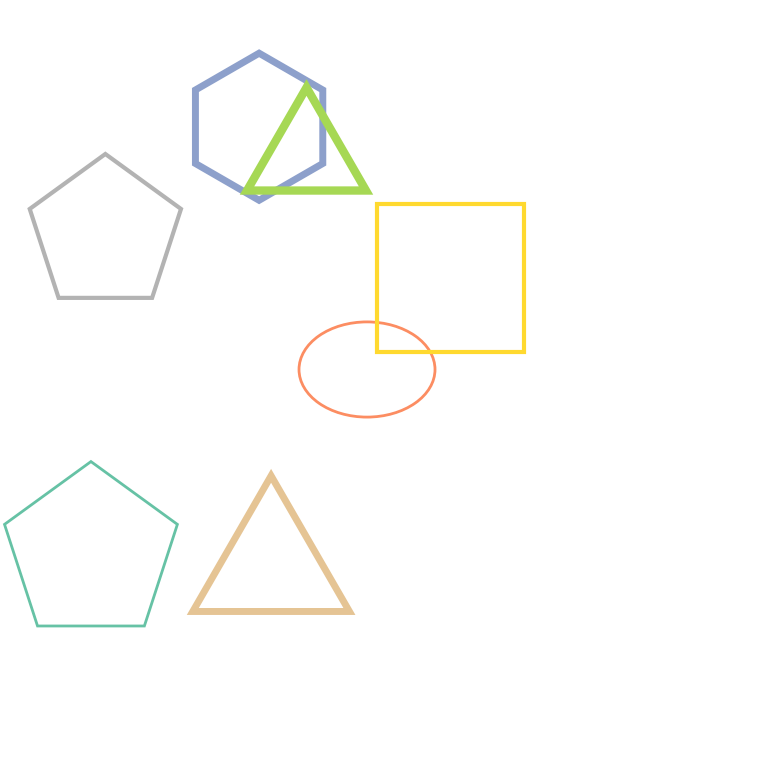[{"shape": "pentagon", "thickness": 1, "radius": 0.59, "center": [0.118, 0.283]}, {"shape": "oval", "thickness": 1, "radius": 0.44, "center": [0.477, 0.52]}, {"shape": "hexagon", "thickness": 2.5, "radius": 0.48, "center": [0.337, 0.835]}, {"shape": "triangle", "thickness": 3, "radius": 0.45, "center": [0.398, 0.797]}, {"shape": "square", "thickness": 1.5, "radius": 0.48, "center": [0.585, 0.639]}, {"shape": "triangle", "thickness": 2.5, "radius": 0.59, "center": [0.352, 0.265]}, {"shape": "pentagon", "thickness": 1.5, "radius": 0.52, "center": [0.137, 0.697]}]